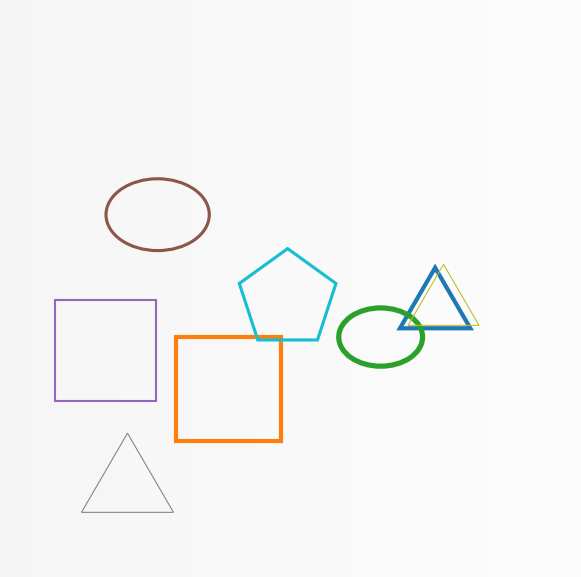[{"shape": "triangle", "thickness": 2, "radius": 0.35, "center": [0.749, 0.466]}, {"shape": "square", "thickness": 2, "radius": 0.45, "center": [0.393, 0.325]}, {"shape": "oval", "thickness": 2.5, "radius": 0.36, "center": [0.655, 0.416]}, {"shape": "square", "thickness": 1, "radius": 0.43, "center": [0.182, 0.392]}, {"shape": "oval", "thickness": 1.5, "radius": 0.44, "center": [0.271, 0.627]}, {"shape": "triangle", "thickness": 0.5, "radius": 0.46, "center": [0.219, 0.158]}, {"shape": "triangle", "thickness": 0.5, "radius": 0.35, "center": [0.763, 0.471]}, {"shape": "pentagon", "thickness": 1.5, "radius": 0.44, "center": [0.495, 0.481]}]